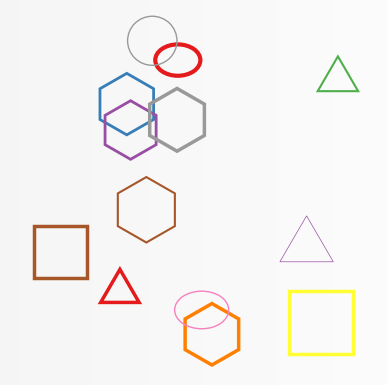[{"shape": "triangle", "thickness": 2.5, "radius": 0.29, "center": [0.309, 0.243]}, {"shape": "oval", "thickness": 3, "radius": 0.29, "center": [0.459, 0.844]}, {"shape": "hexagon", "thickness": 2, "radius": 0.4, "center": [0.327, 0.73]}, {"shape": "triangle", "thickness": 1.5, "radius": 0.3, "center": [0.872, 0.793]}, {"shape": "triangle", "thickness": 0.5, "radius": 0.4, "center": [0.791, 0.36]}, {"shape": "hexagon", "thickness": 2, "radius": 0.38, "center": [0.337, 0.662]}, {"shape": "hexagon", "thickness": 2.5, "radius": 0.4, "center": [0.547, 0.132]}, {"shape": "square", "thickness": 2.5, "radius": 0.41, "center": [0.828, 0.162]}, {"shape": "hexagon", "thickness": 1.5, "radius": 0.43, "center": [0.378, 0.455]}, {"shape": "square", "thickness": 2.5, "radius": 0.34, "center": [0.157, 0.345]}, {"shape": "oval", "thickness": 1, "radius": 0.35, "center": [0.52, 0.195]}, {"shape": "hexagon", "thickness": 2.5, "radius": 0.41, "center": [0.457, 0.689]}, {"shape": "circle", "thickness": 1, "radius": 0.32, "center": [0.393, 0.894]}]